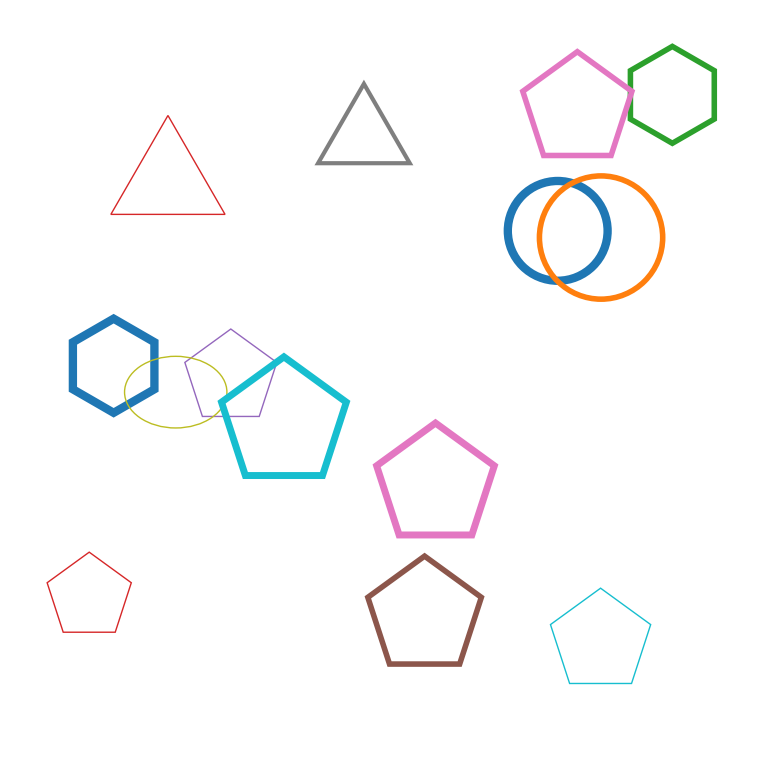[{"shape": "circle", "thickness": 3, "radius": 0.32, "center": [0.724, 0.7]}, {"shape": "hexagon", "thickness": 3, "radius": 0.31, "center": [0.148, 0.525]}, {"shape": "circle", "thickness": 2, "radius": 0.4, "center": [0.781, 0.692]}, {"shape": "hexagon", "thickness": 2, "radius": 0.31, "center": [0.873, 0.877]}, {"shape": "triangle", "thickness": 0.5, "radius": 0.43, "center": [0.218, 0.764]}, {"shape": "pentagon", "thickness": 0.5, "radius": 0.29, "center": [0.116, 0.225]}, {"shape": "pentagon", "thickness": 0.5, "radius": 0.31, "center": [0.3, 0.51]}, {"shape": "pentagon", "thickness": 2, "radius": 0.39, "center": [0.551, 0.2]}, {"shape": "pentagon", "thickness": 2, "radius": 0.37, "center": [0.75, 0.858]}, {"shape": "pentagon", "thickness": 2.5, "radius": 0.4, "center": [0.566, 0.37]}, {"shape": "triangle", "thickness": 1.5, "radius": 0.34, "center": [0.473, 0.822]}, {"shape": "oval", "thickness": 0.5, "radius": 0.33, "center": [0.228, 0.491]}, {"shape": "pentagon", "thickness": 0.5, "radius": 0.34, "center": [0.78, 0.168]}, {"shape": "pentagon", "thickness": 2.5, "radius": 0.43, "center": [0.369, 0.451]}]